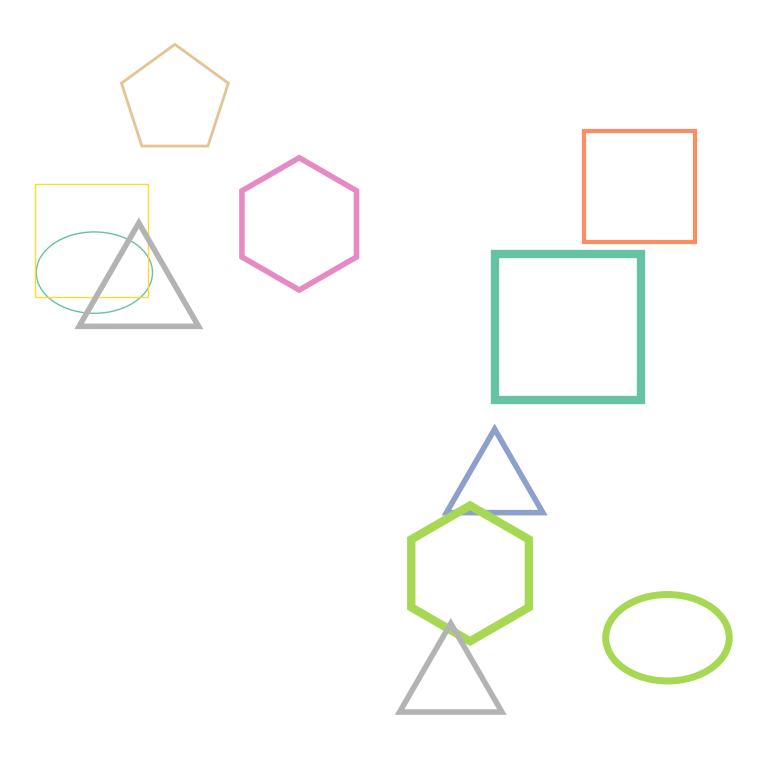[{"shape": "square", "thickness": 3, "radius": 0.47, "center": [0.737, 0.575]}, {"shape": "oval", "thickness": 0.5, "radius": 0.38, "center": [0.123, 0.646]}, {"shape": "square", "thickness": 1.5, "radius": 0.36, "center": [0.83, 0.758]}, {"shape": "triangle", "thickness": 2, "radius": 0.36, "center": [0.642, 0.37]}, {"shape": "hexagon", "thickness": 2, "radius": 0.43, "center": [0.389, 0.709]}, {"shape": "oval", "thickness": 2.5, "radius": 0.4, "center": [0.867, 0.172]}, {"shape": "hexagon", "thickness": 3, "radius": 0.44, "center": [0.61, 0.255]}, {"shape": "square", "thickness": 0.5, "radius": 0.37, "center": [0.119, 0.688]}, {"shape": "pentagon", "thickness": 1, "radius": 0.36, "center": [0.227, 0.869]}, {"shape": "triangle", "thickness": 2, "radius": 0.38, "center": [0.585, 0.114]}, {"shape": "triangle", "thickness": 2, "radius": 0.45, "center": [0.18, 0.621]}]